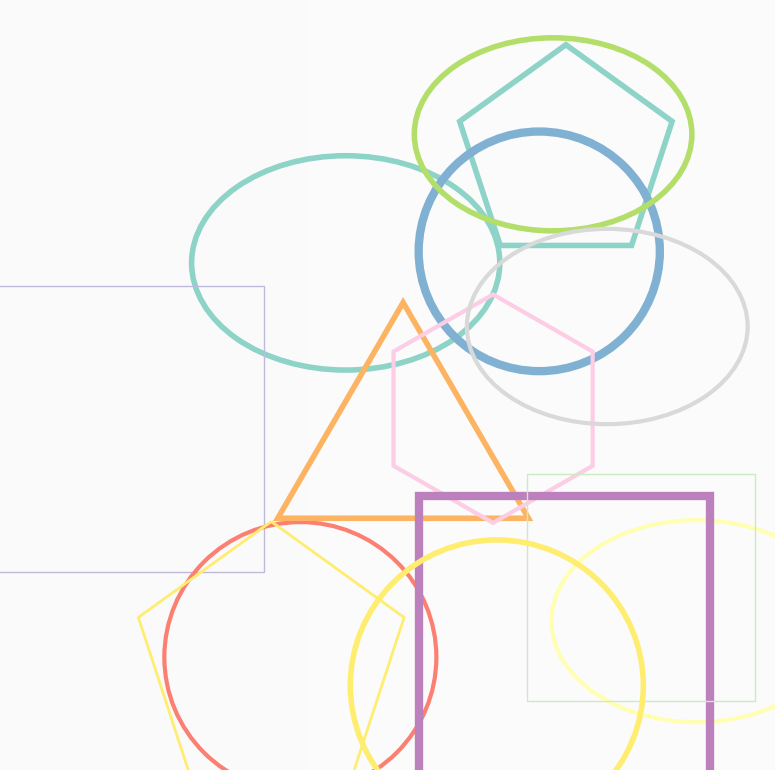[{"shape": "oval", "thickness": 2, "radius": 0.99, "center": [0.446, 0.659]}, {"shape": "pentagon", "thickness": 2, "radius": 0.72, "center": [0.73, 0.798]}, {"shape": "oval", "thickness": 1.5, "radius": 0.94, "center": [0.899, 0.193]}, {"shape": "square", "thickness": 0.5, "radius": 0.93, "center": [0.156, 0.443]}, {"shape": "circle", "thickness": 1.5, "radius": 0.88, "center": [0.388, 0.146]}, {"shape": "circle", "thickness": 3, "radius": 0.78, "center": [0.696, 0.674]}, {"shape": "triangle", "thickness": 2, "radius": 0.93, "center": [0.52, 0.42]}, {"shape": "oval", "thickness": 2, "radius": 0.9, "center": [0.714, 0.826]}, {"shape": "hexagon", "thickness": 1.5, "radius": 0.74, "center": [0.636, 0.469]}, {"shape": "oval", "thickness": 1.5, "radius": 0.91, "center": [0.784, 0.576]}, {"shape": "square", "thickness": 3, "radius": 0.94, "center": [0.728, 0.169]}, {"shape": "square", "thickness": 0.5, "radius": 0.74, "center": [0.827, 0.237]}, {"shape": "circle", "thickness": 2, "radius": 0.95, "center": [0.641, 0.11]}, {"shape": "pentagon", "thickness": 1, "radius": 0.9, "center": [0.35, 0.142]}]